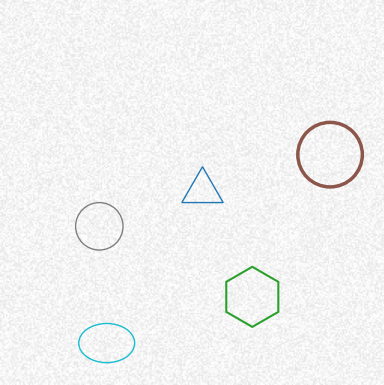[{"shape": "triangle", "thickness": 1, "radius": 0.31, "center": [0.526, 0.505]}, {"shape": "hexagon", "thickness": 1.5, "radius": 0.39, "center": [0.655, 0.229]}, {"shape": "circle", "thickness": 2.5, "radius": 0.42, "center": [0.857, 0.598]}, {"shape": "circle", "thickness": 1, "radius": 0.31, "center": [0.258, 0.412]}, {"shape": "oval", "thickness": 1, "radius": 0.36, "center": [0.277, 0.109]}]